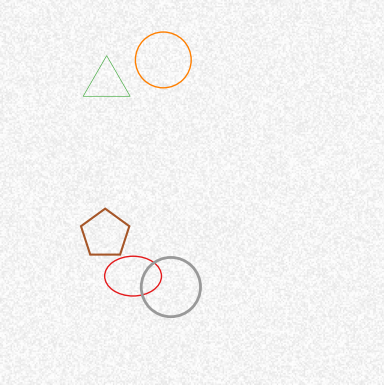[{"shape": "oval", "thickness": 1, "radius": 0.37, "center": [0.346, 0.283]}, {"shape": "triangle", "thickness": 0.5, "radius": 0.35, "center": [0.277, 0.785]}, {"shape": "circle", "thickness": 1, "radius": 0.36, "center": [0.424, 0.844]}, {"shape": "pentagon", "thickness": 1.5, "radius": 0.33, "center": [0.273, 0.392]}, {"shape": "circle", "thickness": 2, "radius": 0.38, "center": [0.444, 0.254]}]